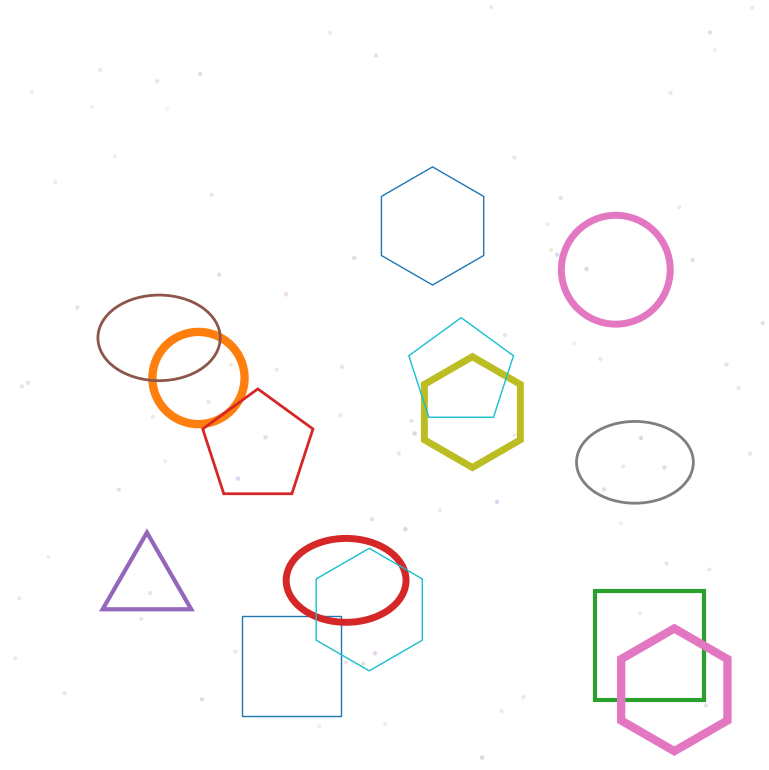[{"shape": "square", "thickness": 0.5, "radius": 0.32, "center": [0.379, 0.135]}, {"shape": "hexagon", "thickness": 0.5, "radius": 0.38, "center": [0.562, 0.707]}, {"shape": "circle", "thickness": 3, "radius": 0.3, "center": [0.258, 0.509]}, {"shape": "square", "thickness": 1.5, "radius": 0.35, "center": [0.843, 0.162]}, {"shape": "oval", "thickness": 2.5, "radius": 0.39, "center": [0.449, 0.246]}, {"shape": "pentagon", "thickness": 1, "radius": 0.38, "center": [0.335, 0.42]}, {"shape": "triangle", "thickness": 1.5, "radius": 0.33, "center": [0.191, 0.242]}, {"shape": "oval", "thickness": 1, "radius": 0.4, "center": [0.207, 0.561]}, {"shape": "hexagon", "thickness": 3, "radius": 0.4, "center": [0.876, 0.104]}, {"shape": "circle", "thickness": 2.5, "radius": 0.35, "center": [0.8, 0.65]}, {"shape": "oval", "thickness": 1, "radius": 0.38, "center": [0.825, 0.4]}, {"shape": "hexagon", "thickness": 2.5, "radius": 0.36, "center": [0.613, 0.465]}, {"shape": "hexagon", "thickness": 0.5, "radius": 0.4, "center": [0.48, 0.208]}, {"shape": "pentagon", "thickness": 0.5, "radius": 0.36, "center": [0.599, 0.516]}]